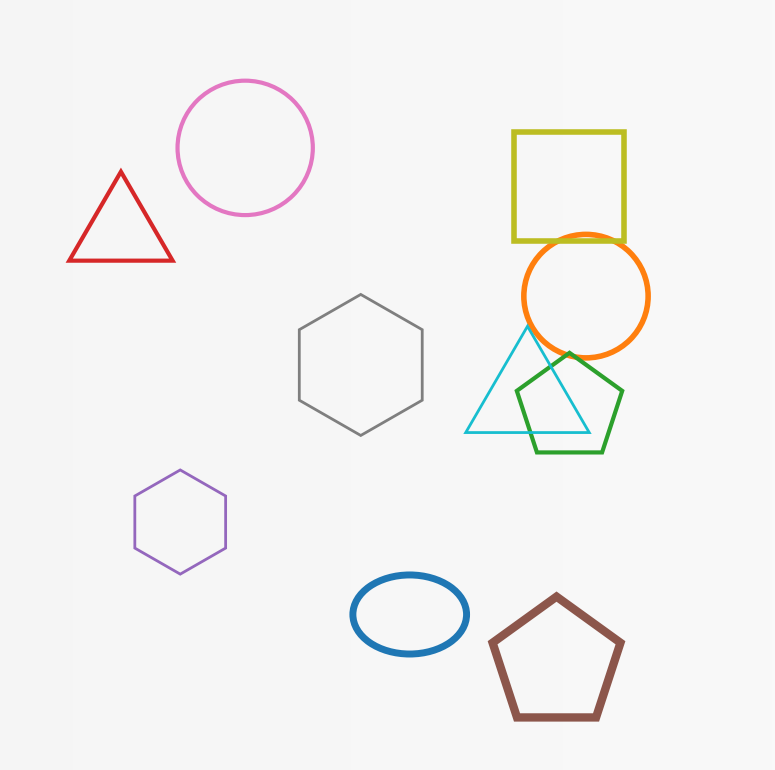[{"shape": "oval", "thickness": 2.5, "radius": 0.37, "center": [0.529, 0.202]}, {"shape": "circle", "thickness": 2, "radius": 0.4, "center": [0.756, 0.615]}, {"shape": "pentagon", "thickness": 1.5, "radius": 0.36, "center": [0.735, 0.47]}, {"shape": "triangle", "thickness": 1.5, "radius": 0.39, "center": [0.156, 0.7]}, {"shape": "hexagon", "thickness": 1, "radius": 0.34, "center": [0.233, 0.322]}, {"shape": "pentagon", "thickness": 3, "radius": 0.43, "center": [0.718, 0.138]}, {"shape": "circle", "thickness": 1.5, "radius": 0.44, "center": [0.316, 0.808]}, {"shape": "hexagon", "thickness": 1, "radius": 0.46, "center": [0.465, 0.526]}, {"shape": "square", "thickness": 2, "radius": 0.35, "center": [0.734, 0.758]}, {"shape": "triangle", "thickness": 1, "radius": 0.46, "center": [0.681, 0.484]}]